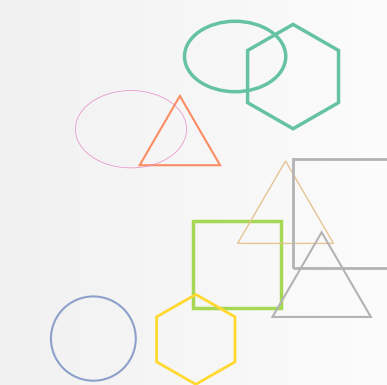[{"shape": "oval", "thickness": 2.5, "radius": 0.65, "center": [0.607, 0.853]}, {"shape": "hexagon", "thickness": 2.5, "radius": 0.68, "center": [0.756, 0.801]}, {"shape": "triangle", "thickness": 1.5, "radius": 0.6, "center": [0.464, 0.631]}, {"shape": "circle", "thickness": 1.5, "radius": 0.55, "center": [0.241, 0.121]}, {"shape": "oval", "thickness": 0.5, "radius": 0.72, "center": [0.338, 0.664]}, {"shape": "square", "thickness": 2.5, "radius": 0.57, "center": [0.611, 0.313]}, {"shape": "hexagon", "thickness": 2, "radius": 0.58, "center": [0.505, 0.119]}, {"shape": "triangle", "thickness": 1, "radius": 0.71, "center": [0.737, 0.439]}, {"shape": "triangle", "thickness": 1.5, "radius": 0.73, "center": [0.83, 0.25]}, {"shape": "square", "thickness": 2, "radius": 0.71, "center": [0.898, 0.446]}]